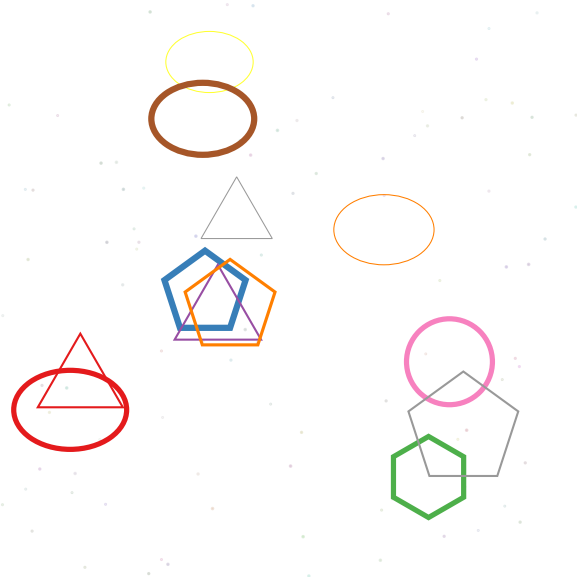[{"shape": "oval", "thickness": 2.5, "radius": 0.49, "center": [0.122, 0.289]}, {"shape": "triangle", "thickness": 1, "radius": 0.43, "center": [0.139, 0.336]}, {"shape": "pentagon", "thickness": 3, "radius": 0.37, "center": [0.355, 0.491]}, {"shape": "hexagon", "thickness": 2.5, "radius": 0.35, "center": [0.742, 0.173]}, {"shape": "triangle", "thickness": 1, "radius": 0.43, "center": [0.377, 0.454]}, {"shape": "pentagon", "thickness": 1.5, "radius": 0.41, "center": [0.398, 0.468]}, {"shape": "oval", "thickness": 0.5, "radius": 0.43, "center": [0.665, 0.601]}, {"shape": "oval", "thickness": 0.5, "radius": 0.38, "center": [0.363, 0.892]}, {"shape": "oval", "thickness": 3, "radius": 0.45, "center": [0.351, 0.793]}, {"shape": "circle", "thickness": 2.5, "radius": 0.37, "center": [0.778, 0.373]}, {"shape": "triangle", "thickness": 0.5, "radius": 0.36, "center": [0.41, 0.622]}, {"shape": "pentagon", "thickness": 1, "radius": 0.5, "center": [0.802, 0.256]}]